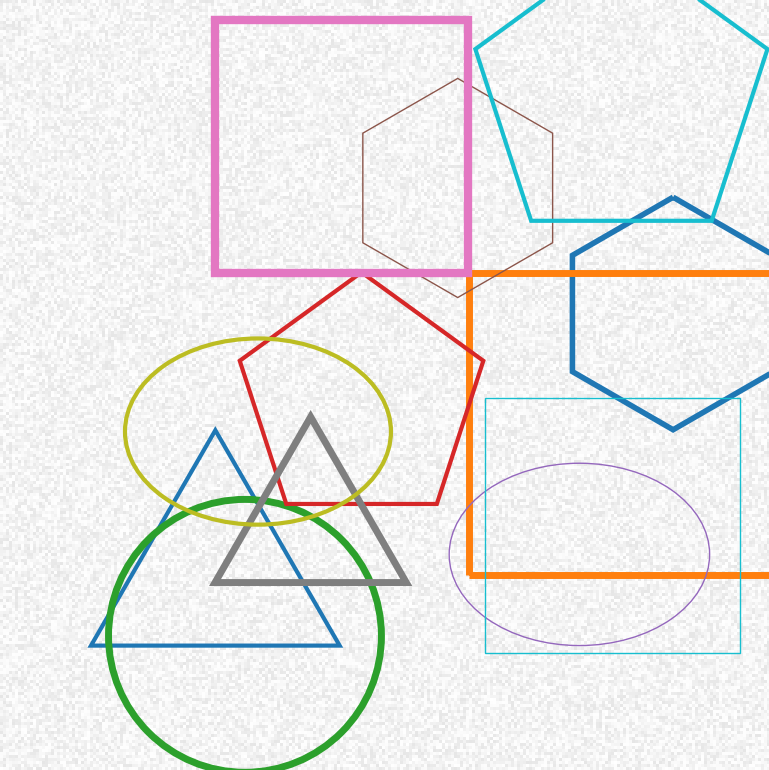[{"shape": "triangle", "thickness": 1.5, "radius": 0.93, "center": [0.28, 0.255]}, {"shape": "hexagon", "thickness": 2, "radius": 0.75, "center": [0.874, 0.593]}, {"shape": "square", "thickness": 2.5, "radius": 0.98, "center": [0.805, 0.449]}, {"shape": "circle", "thickness": 2.5, "radius": 0.89, "center": [0.318, 0.174]}, {"shape": "pentagon", "thickness": 1.5, "radius": 0.83, "center": [0.47, 0.48]}, {"shape": "oval", "thickness": 0.5, "radius": 0.85, "center": [0.752, 0.28]}, {"shape": "hexagon", "thickness": 0.5, "radius": 0.71, "center": [0.594, 0.756]}, {"shape": "square", "thickness": 3, "radius": 0.82, "center": [0.443, 0.81]}, {"shape": "triangle", "thickness": 2.5, "radius": 0.72, "center": [0.403, 0.315]}, {"shape": "oval", "thickness": 1.5, "radius": 0.86, "center": [0.335, 0.44]}, {"shape": "square", "thickness": 0.5, "radius": 0.83, "center": [0.796, 0.318]}, {"shape": "pentagon", "thickness": 1.5, "radius": 1.0, "center": [0.807, 0.875]}]